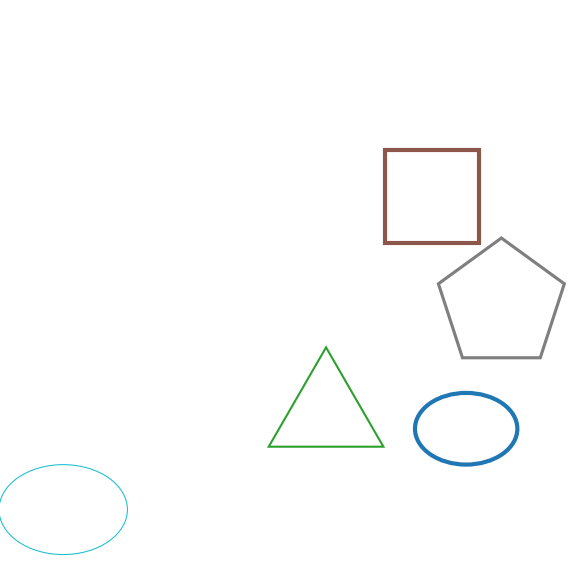[{"shape": "oval", "thickness": 2, "radius": 0.44, "center": [0.807, 0.257]}, {"shape": "triangle", "thickness": 1, "radius": 0.57, "center": [0.565, 0.283]}, {"shape": "square", "thickness": 2, "radius": 0.41, "center": [0.748, 0.659]}, {"shape": "pentagon", "thickness": 1.5, "radius": 0.57, "center": [0.868, 0.472]}, {"shape": "oval", "thickness": 0.5, "radius": 0.56, "center": [0.109, 0.117]}]